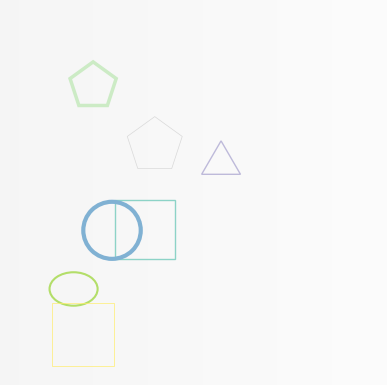[{"shape": "square", "thickness": 1, "radius": 0.38, "center": [0.374, 0.403]}, {"shape": "triangle", "thickness": 1, "radius": 0.29, "center": [0.57, 0.576]}, {"shape": "circle", "thickness": 3, "radius": 0.37, "center": [0.289, 0.402]}, {"shape": "oval", "thickness": 1.5, "radius": 0.31, "center": [0.19, 0.249]}, {"shape": "pentagon", "thickness": 0.5, "radius": 0.37, "center": [0.399, 0.623]}, {"shape": "pentagon", "thickness": 2.5, "radius": 0.31, "center": [0.24, 0.777]}, {"shape": "square", "thickness": 0.5, "radius": 0.41, "center": [0.214, 0.131]}]